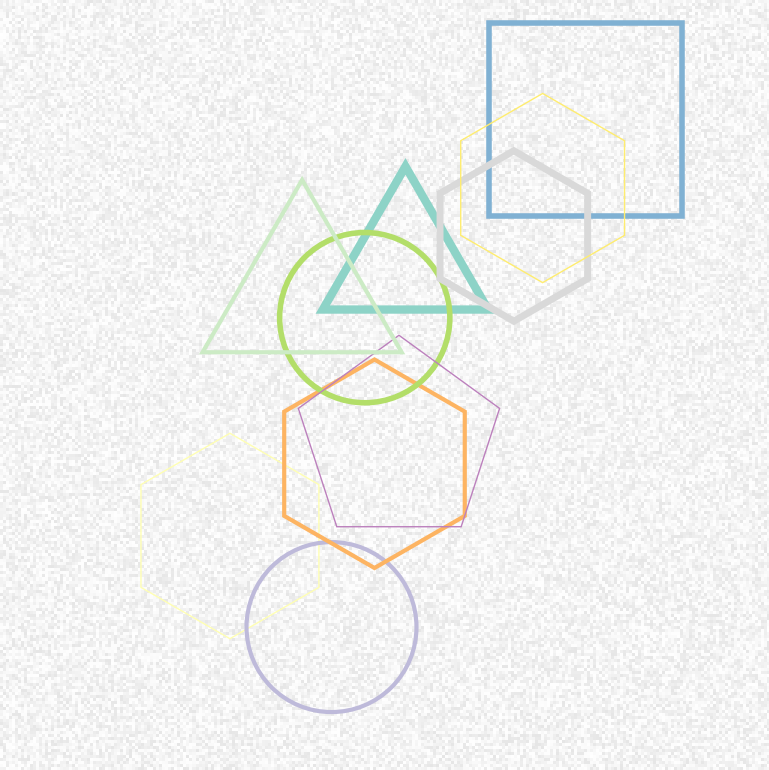[{"shape": "triangle", "thickness": 3, "radius": 0.62, "center": [0.527, 0.66]}, {"shape": "hexagon", "thickness": 0.5, "radius": 0.67, "center": [0.299, 0.304]}, {"shape": "circle", "thickness": 1.5, "radius": 0.55, "center": [0.431, 0.186]}, {"shape": "square", "thickness": 2, "radius": 0.63, "center": [0.761, 0.844]}, {"shape": "hexagon", "thickness": 1.5, "radius": 0.68, "center": [0.486, 0.398]}, {"shape": "circle", "thickness": 2, "radius": 0.55, "center": [0.474, 0.587]}, {"shape": "hexagon", "thickness": 2.5, "radius": 0.55, "center": [0.667, 0.694]}, {"shape": "pentagon", "thickness": 0.5, "radius": 0.69, "center": [0.518, 0.427]}, {"shape": "triangle", "thickness": 1.5, "radius": 0.75, "center": [0.392, 0.617]}, {"shape": "hexagon", "thickness": 0.5, "radius": 0.61, "center": [0.705, 0.756]}]